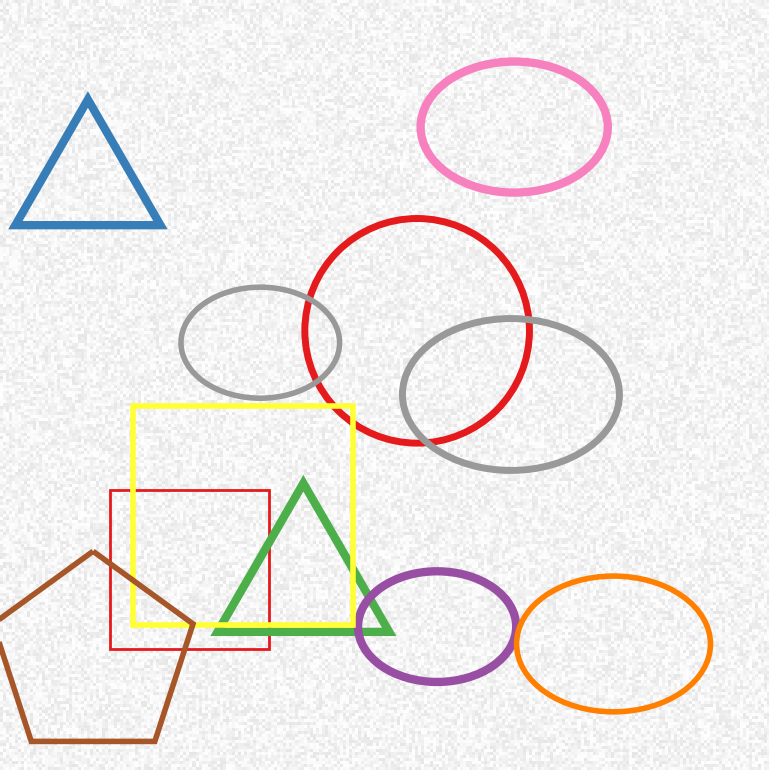[{"shape": "square", "thickness": 1, "radius": 0.52, "center": [0.246, 0.261]}, {"shape": "circle", "thickness": 2.5, "radius": 0.73, "center": [0.542, 0.57]}, {"shape": "triangle", "thickness": 3, "radius": 0.54, "center": [0.114, 0.762]}, {"shape": "triangle", "thickness": 3, "radius": 0.64, "center": [0.394, 0.244]}, {"shape": "oval", "thickness": 3, "radius": 0.51, "center": [0.568, 0.186]}, {"shape": "oval", "thickness": 2, "radius": 0.63, "center": [0.797, 0.164]}, {"shape": "square", "thickness": 2, "radius": 0.71, "center": [0.315, 0.33]}, {"shape": "pentagon", "thickness": 2, "radius": 0.68, "center": [0.121, 0.148]}, {"shape": "oval", "thickness": 3, "radius": 0.61, "center": [0.668, 0.835]}, {"shape": "oval", "thickness": 2, "radius": 0.52, "center": [0.338, 0.555]}, {"shape": "oval", "thickness": 2.5, "radius": 0.7, "center": [0.664, 0.488]}]